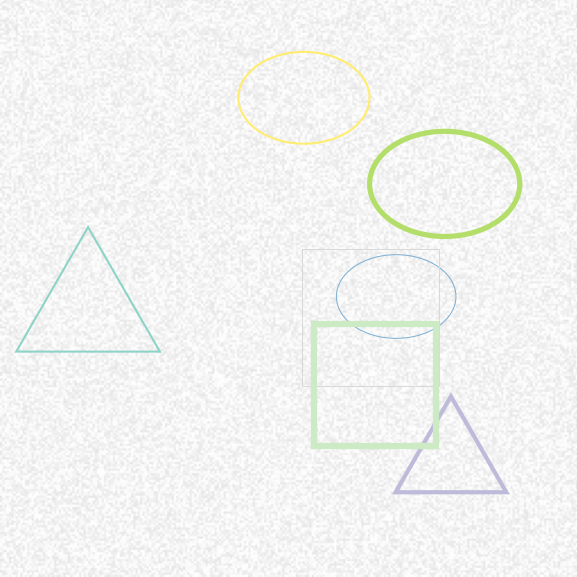[{"shape": "triangle", "thickness": 1, "radius": 0.72, "center": [0.152, 0.462]}, {"shape": "triangle", "thickness": 2, "radius": 0.55, "center": [0.781, 0.202]}, {"shape": "oval", "thickness": 0.5, "radius": 0.52, "center": [0.686, 0.486]}, {"shape": "oval", "thickness": 2.5, "radius": 0.65, "center": [0.77, 0.681]}, {"shape": "square", "thickness": 0.5, "radius": 0.59, "center": [0.642, 0.449]}, {"shape": "square", "thickness": 3, "radius": 0.53, "center": [0.65, 0.332]}, {"shape": "oval", "thickness": 1, "radius": 0.57, "center": [0.526, 0.83]}]